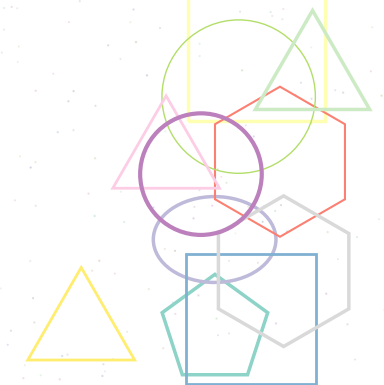[{"shape": "pentagon", "thickness": 2.5, "radius": 0.72, "center": [0.558, 0.143]}, {"shape": "square", "thickness": 2.5, "radius": 0.89, "center": [0.666, 0.862]}, {"shape": "oval", "thickness": 2.5, "radius": 0.8, "center": [0.557, 0.378]}, {"shape": "hexagon", "thickness": 1.5, "radius": 0.97, "center": [0.727, 0.58]}, {"shape": "square", "thickness": 2, "radius": 0.84, "center": [0.652, 0.171]}, {"shape": "circle", "thickness": 1, "radius": 1.0, "center": [0.62, 0.749]}, {"shape": "triangle", "thickness": 2, "radius": 0.8, "center": [0.431, 0.591]}, {"shape": "hexagon", "thickness": 2.5, "radius": 0.98, "center": [0.737, 0.296]}, {"shape": "circle", "thickness": 3, "radius": 0.79, "center": [0.522, 0.548]}, {"shape": "triangle", "thickness": 2.5, "radius": 0.86, "center": [0.812, 0.801]}, {"shape": "triangle", "thickness": 2, "radius": 0.8, "center": [0.211, 0.145]}]